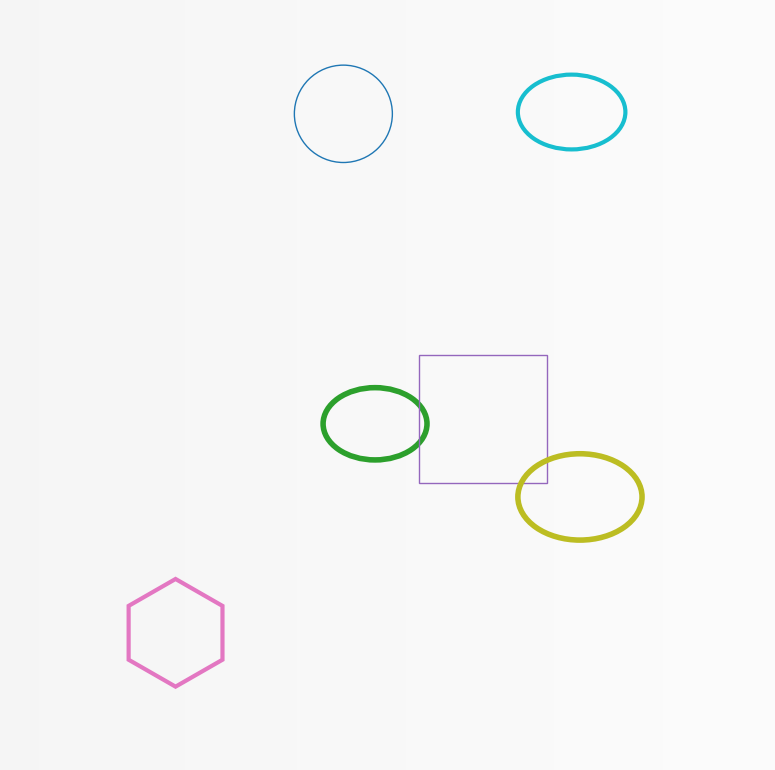[{"shape": "circle", "thickness": 0.5, "radius": 0.32, "center": [0.443, 0.852]}, {"shape": "oval", "thickness": 2, "radius": 0.34, "center": [0.484, 0.45]}, {"shape": "square", "thickness": 0.5, "radius": 0.41, "center": [0.623, 0.456]}, {"shape": "hexagon", "thickness": 1.5, "radius": 0.35, "center": [0.227, 0.178]}, {"shape": "oval", "thickness": 2, "radius": 0.4, "center": [0.748, 0.355]}, {"shape": "oval", "thickness": 1.5, "radius": 0.35, "center": [0.738, 0.855]}]